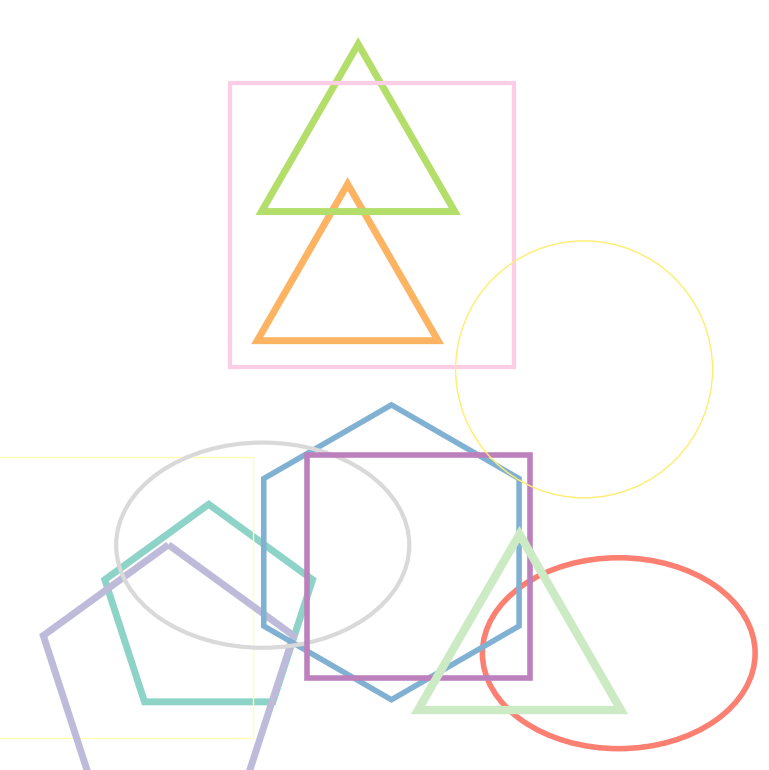[{"shape": "pentagon", "thickness": 2.5, "radius": 0.71, "center": [0.271, 0.203]}, {"shape": "square", "thickness": 0.5, "radius": 0.91, "center": [0.146, 0.224]}, {"shape": "pentagon", "thickness": 2.5, "radius": 0.85, "center": [0.219, 0.122]}, {"shape": "oval", "thickness": 2, "radius": 0.89, "center": [0.804, 0.152]}, {"shape": "hexagon", "thickness": 2, "radius": 0.96, "center": [0.508, 0.283]}, {"shape": "triangle", "thickness": 2.5, "radius": 0.68, "center": [0.451, 0.625]}, {"shape": "triangle", "thickness": 2.5, "radius": 0.72, "center": [0.465, 0.798]}, {"shape": "square", "thickness": 1.5, "radius": 0.92, "center": [0.483, 0.708]}, {"shape": "oval", "thickness": 1.5, "radius": 0.95, "center": [0.341, 0.292]}, {"shape": "square", "thickness": 2, "radius": 0.72, "center": [0.543, 0.264]}, {"shape": "triangle", "thickness": 3, "radius": 0.76, "center": [0.675, 0.154]}, {"shape": "circle", "thickness": 0.5, "radius": 0.83, "center": [0.759, 0.52]}]